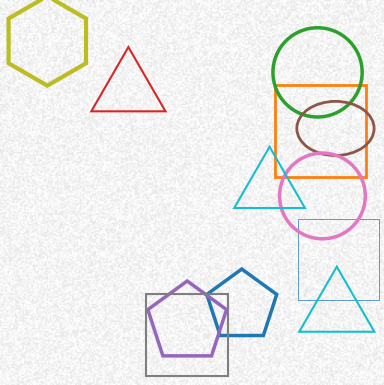[{"shape": "pentagon", "thickness": 2.5, "radius": 0.48, "center": [0.628, 0.206]}, {"shape": "square", "thickness": 0.5, "radius": 0.53, "center": [0.88, 0.326]}, {"shape": "square", "thickness": 2, "radius": 0.59, "center": [0.833, 0.659]}, {"shape": "circle", "thickness": 2.5, "radius": 0.58, "center": [0.825, 0.812]}, {"shape": "triangle", "thickness": 1.5, "radius": 0.56, "center": [0.333, 0.766]}, {"shape": "pentagon", "thickness": 2.5, "radius": 0.54, "center": [0.486, 0.163]}, {"shape": "oval", "thickness": 2, "radius": 0.5, "center": [0.871, 0.666]}, {"shape": "circle", "thickness": 2.5, "radius": 0.56, "center": [0.837, 0.491]}, {"shape": "square", "thickness": 1.5, "radius": 0.53, "center": [0.485, 0.13]}, {"shape": "hexagon", "thickness": 3, "radius": 0.58, "center": [0.123, 0.894]}, {"shape": "triangle", "thickness": 1.5, "radius": 0.53, "center": [0.7, 0.513]}, {"shape": "triangle", "thickness": 1.5, "radius": 0.56, "center": [0.875, 0.195]}]